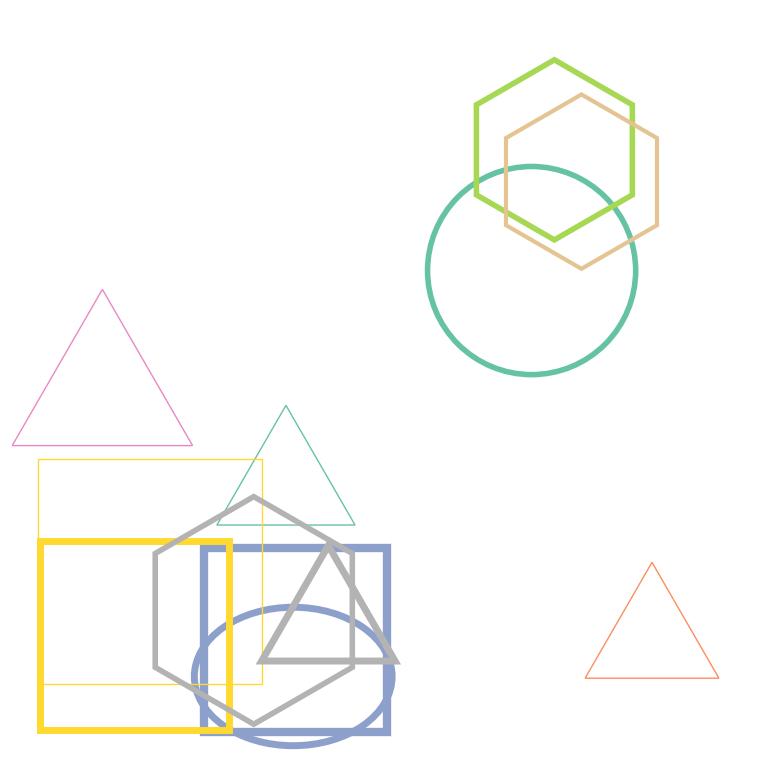[{"shape": "triangle", "thickness": 0.5, "radius": 0.52, "center": [0.371, 0.37]}, {"shape": "circle", "thickness": 2, "radius": 0.68, "center": [0.69, 0.649]}, {"shape": "triangle", "thickness": 0.5, "radius": 0.5, "center": [0.847, 0.169]}, {"shape": "square", "thickness": 3, "radius": 0.6, "center": [0.384, 0.169]}, {"shape": "oval", "thickness": 2.5, "radius": 0.64, "center": [0.381, 0.121]}, {"shape": "triangle", "thickness": 0.5, "radius": 0.68, "center": [0.133, 0.489]}, {"shape": "hexagon", "thickness": 2, "radius": 0.58, "center": [0.72, 0.805]}, {"shape": "square", "thickness": 2.5, "radius": 0.61, "center": [0.175, 0.174]}, {"shape": "square", "thickness": 0.5, "radius": 0.73, "center": [0.195, 0.258]}, {"shape": "hexagon", "thickness": 1.5, "radius": 0.57, "center": [0.755, 0.764]}, {"shape": "triangle", "thickness": 2.5, "radius": 0.5, "center": [0.426, 0.192]}, {"shape": "hexagon", "thickness": 2, "radius": 0.74, "center": [0.33, 0.207]}]